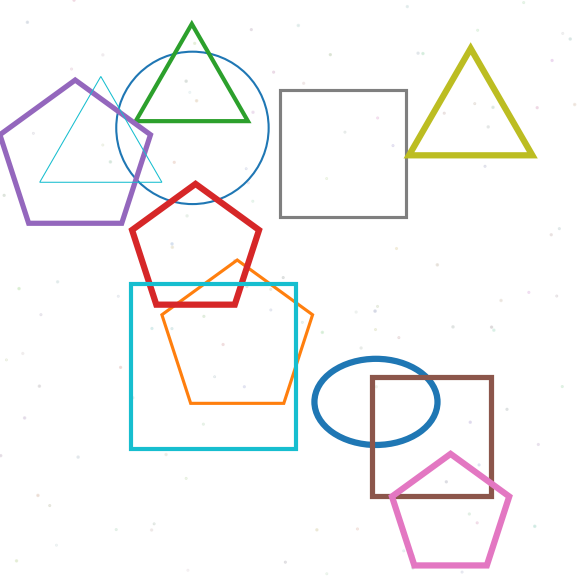[{"shape": "circle", "thickness": 1, "radius": 0.66, "center": [0.333, 0.778]}, {"shape": "oval", "thickness": 3, "radius": 0.53, "center": [0.651, 0.303]}, {"shape": "pentagon", "thickness": 1.5, "radius": 0.69, "center": [0.411, 0.412]}, {"shape": "triangle", "thickness": 2, "radius": 0.56, "center": [0.332, 0.845]}, {"shape": "pentagon", "thickness": 3, "radius": 0.58, "center": [0.339, 0.565]}, {"shape": "pentagon", "thickness": 2.5, "radius": 0.69, "center": [0.13, 0.723]}, {"shape": "square", "thickness": 2.5, "radius": 0.52, "center": [0.748, 0.243]}, {"shape": "pentagon", "thickness": 3, "radius": 0.53, "center": [0.78, 0.106]}, {"shape": "square", "thickness": 1.5, "radius": 0.55, "center": [0.594, 0.734]}, {"shape": "triangle", "thickness": 3, "radius": 0.62, "center": [0.815, 0.792]}, {"shape": "square", "thickness": 2, "radius": 0.71, "center": [0.37, 0.365]}, {"shape": "triangle", "thickness": 0.5, "radius": 0.61, "center": [0.175, 0.745]}]